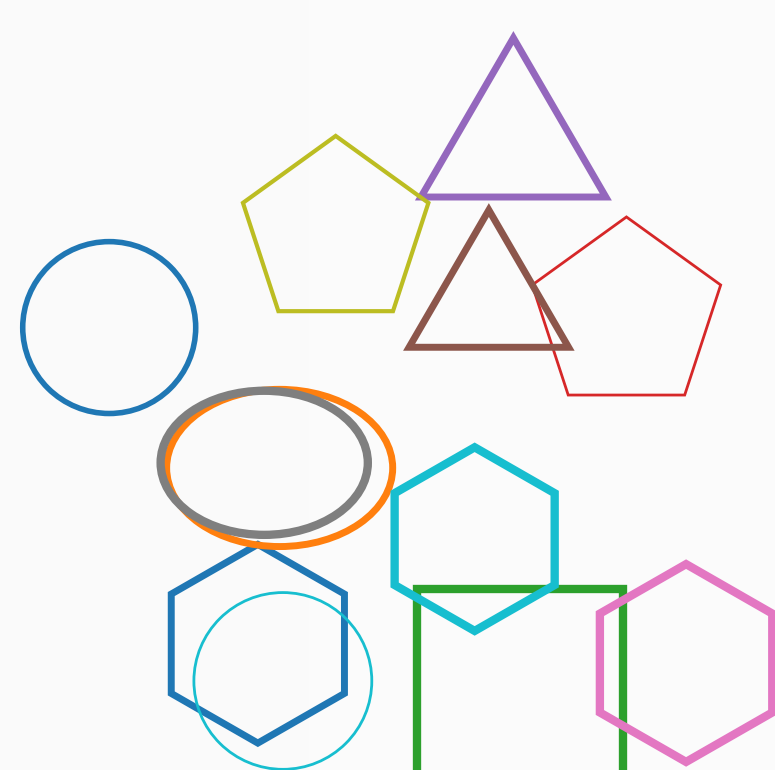[{"shape": "hexagon", "thickness": 2.5, "radius": 0.65, "center": [0.333, 0.164]}, {"shape": "circle", "thickness": 2, "radius": 0.56, "center": [0.141, 0.575]}, {"shape": "oval", "thickness": 2.5, "radius": 0.73, "center": [0.361, 0.392]}, {"shape": "square", "thickness": 3, "radius": 0.66, "center": [0.67, 0.102]}, {"shape": "pentagon", "thickness": 1, "radius": 0.64, "center": [0.808, 0.59]}, {"shape": "triangle", "thickness": 2.5, "radius": 0.69, "center": [0.662, 0.813]}, {"shape": "triangle", "thickness": 2.5, "radius": 0.59, "center": [0.631, 0.608]}, {"shape": "hexagon", "thickness": 3, "radius": 0.64, "center": [0.885, 0.139]}, {"shape": "oval", "thickness": 3, "radius": 0.67, "center": [0.341, 0.399]}, {"shape": "pentagon", "thickness": 1.5, "radius": 0.63, "center": [0.433, 0.698]}, {"shape": "circle", "thickness": 1, "radius": 0.57, "center": [0.365, 0.116]}, {"shape": "hexagon", "thickness": 3, "radius": 0.6, "center": [0.612, 0.3]}]